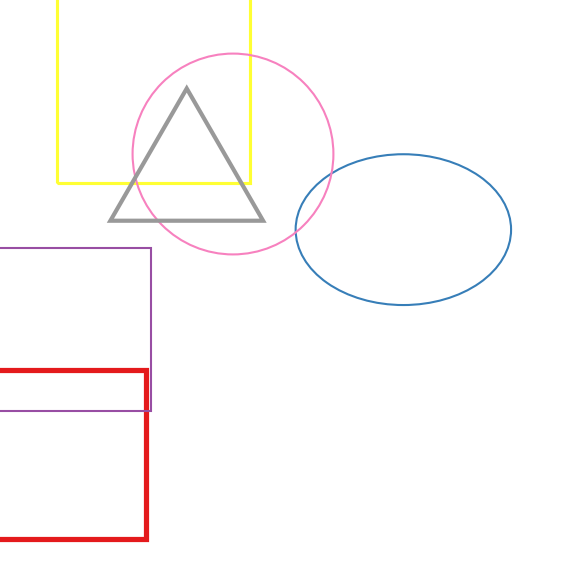[{"shape": "square", "thickness": 2.5, "radius": 0.73, "center": [0.107, 0.212]}, {"shape": "oval", "thickness": 1, "radius": 0.93, "center": [0.698, 0.601]}, {"shape": "square", "thickness": 1, "radius": 0.71, "center": [0.121, 0.429]}, {"shape": "square", "thickness": 1.5, "radius": 0.83, "center": [0.265, 0.849]}, {"shape": "circle", "thickness": 1, "radius": 0.87, "center": [0.403, 0.732]}, {"shape": "triangle", "thickness": 2, "radius": 0.76, "center": [0.323, 0.693]}]